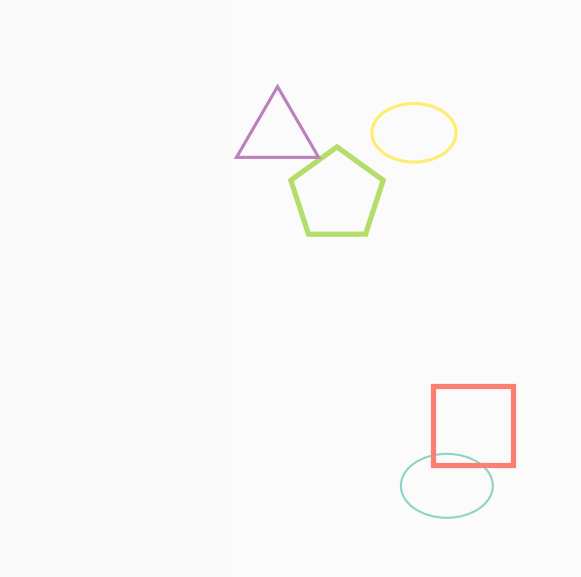[{"shape": "oval", "thickness": 1, "radius": 0.4, "center": [0.769, 0.158]}, {"shape": "square", "thickness": 2.5, "radius": 0.34, "center": [0.814, 0.262]}, {"shape": "pentagon", "thickness": 2.5, "radius": 0.42, "center": [0.58, 0.661]}, {"shape": "triangle", "thickness": 1.5, "radius": 0.41, "center": [0.478, 0.767]}, {"shape": "oval", "thickness": 1.5, "radius": 0.36, "center": [0.712, 0.769]}]